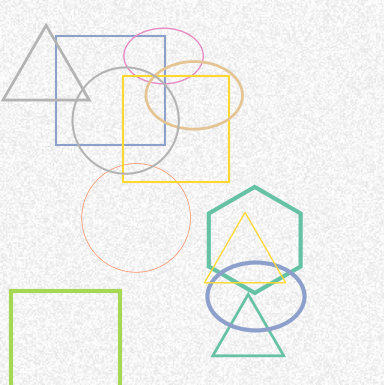[{"shape": "hexagon", "thickness": 3, "radius": 0.69, "center": [0.662, 0.377]}, {"shape": "triangle", "thickness": 2, "radius": 0.53, "center": [0.645, 0.129]}, {"shape": "circle", "thickness": 0.5, "radius": 0.71, "center": [0.354, 0.434]}, {"shape": "square", "thickness": 1.5, "radius": 0.71, "center": [0.286, 0.764]}, {"shape": "oval", "thickness": 3, "radius": 0.63, "center": [0.665, 0.23]}, {"shape": "oval", "thickness": 1, "radius": 0.52, "center": [0.425, 0.855]}, {"shape": "square", "thickness": 3, "radius": 0.71, "center": [0.169, 0.102]}, {"shape": "triangle", "thickness": 1, "radius": 0.61, "center": [0.637, 0.326]}, {"shape": "square", "thickness": 1.5, "radius": 0.69, "center": [0.457, 0.666]}, {"shape": "oval", "thickness": 2, "radius": 0.63, "center": [0.504, 0.752]}, {"shape": "circle", "thickness": 1.5, "radius": 0.69, "center": [0.326, 0.687]}, {"shape": "triangle", "thickness": 2, "radius": 0.65, "center": [0.12, 0.805]}]